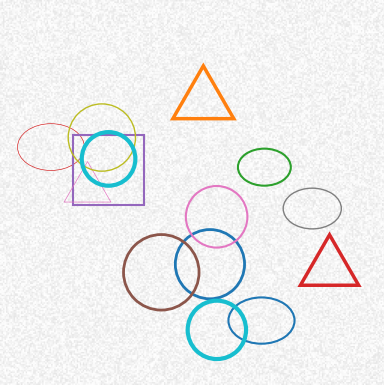[{"shape": "oval", "thickness": 1.5, "radius": 0.43, "center": [0.679, 0.167]}, {"shape": "circle", "thickness": 2, "radius": 0.45, "center": [0.545, 0.314]}, {"shape": "triangle", "thickness": 2.5, "radius": 0.46, "center": [0.528, 0.737]}, {"shape": "oval", "thickness": 1.5, "radius": 0.34, "center": [0.687, 0.566]}, {"shape": "oval", "thickness": 0.5, "radius": 0.43, "center": [0.132, 0.618]}, {"shape": "triangle", "thickness": 2.5, "radius": 0.44, "center": [0.856, 0.303]}, {"shape": "square", "thickness": 1.5, "radius": 0.46, "center": [0.282, 0.559]}, {"shape": "circle", "thickness": 2, "radius": 0.49, "center": [0.419, 0.293]}, {"shape": "circle", "thickness": 1.5, "radius": 0.4, "center": [0.563, 0.437]}, {"shape": "triangle", "thickness": 0.5, "radius": 0.35, "center": [0.227, 0.51]}, {"shape": "oval", "thickness": 1, "radius": 0.38, "center": [0.811, 0.458]}, {"shape": "circle", "thickness": 1, "radius": 0.44, "center": [0.265, 0.643]}, {"shape": "circle", "thickness": 3, "radius": 0.35, "center": [0.282, 0.587]}, {"shape": "circle", "thickness": 3, "radius": 0.38, "center": [0.563, 0.143]}]